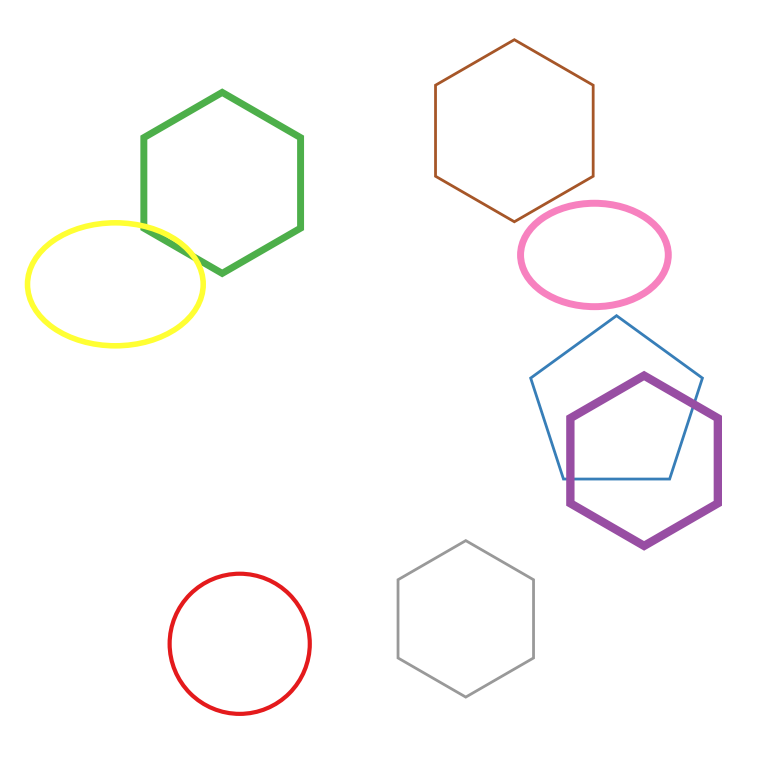[{"shape": "circle", "thickness": 1.5, "radius": 0.46, "center": [0.311, 0.164]}, {"shape": "pentagon", "thickness": 1, "radius": 0.59, "center": [0.801, 0.473]}, {"shape": "hexagon", "thickness": 2.5, "radius": 0.59, "center": [0.289, 0.762]}, {"shape": "hexagon", "thickness": 3, "radius": 0.55, "center": [0.836, 0.402]}, {"shape": "oval", "thickness": 2, "radius": 0.57, "center": [0.15, 0.631]}, {"shape": "hexagon", "thickness": 1, "radius": 0.59, "center": [0.668, 0.83]}, {"shape": "oval", "thickness": 2.5, "radius": 0.48, "center": [0.772, 0.669]}, {"shape": "hexagon", "thickness": 1, "radius": 0.51, "center": [0.605, 0.196]}]